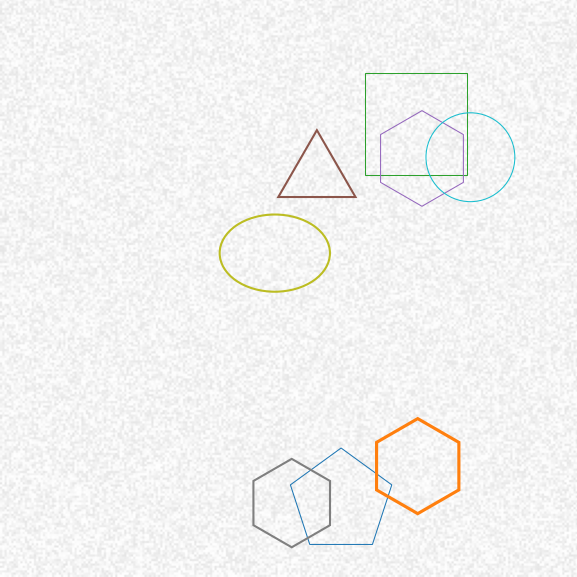[{"shape": "pentagon", "thickness": 0.5, "radius": 0.46, "center": [0.591, 0.131]}, {"shape": "hexagon", "thickness": 1.5, "radius": 0.41, "center": [0.723, 0.192]}, {"shape": "square", "thickness": 0.5, "radius": 0.44, "center": [0.72, 0.784]}, {"shape": "hexagon", "thickness": 0.5, "radius": 0.41, "center": [0.731, 0.725]}, {"shape": "triangle", "thickness": 1, "radius": 0.39, "center": [0.549, 0.697]}, {"shape": "hexagon", "thickness": 1, "radius": 0.38, "center": [0.505, 0.128]}, {"shape": "oval", "thickness": 1, "radius": 0.48, "center": [0.476, 0.561]}, {"shape": "circle", "thickness": 0.5, "radius": 0.38, "center": [0.815, 0.727]}]